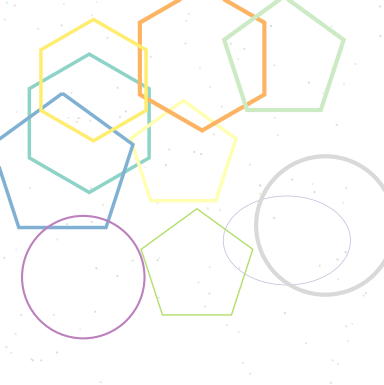[{"shape": "hexagon", "thickness": 2.5, "radius": 0.9, "center": [0.232, 0.68]}, {"shape": "pentagon", "thickness": 2.5, "radius": 0.72, "center": [0.476, 0.595]}, {"shape": "oval", "thickness": 0.5, "radius": 0.83, "center": [0.745, 0.375]}, {"shape": "pentagon", "thickness": 2.5, "radius": 0.96, "center": [0.162, 0.565]}, {"shape": "hexagon", "thickness": 3, "radius": 0.93, "center": [0.525, 0.848]}, {"shape": "pentagon", "thickness": 1, "radius": 0.76, "center": [0.512, 0.305]}, {"shape": "circle", "thickness": 3, "radius": 0.9, "center": [0.845, 0.414]}, {"shape": "circle", "thickness": 1.5, "radius": 0.8, "center": [0.216, 0.28]}, {"shape": "pentagon", "thickness": 3, "radius": 0.82, "center": [0.737, 0.846]}, {"shape": "hexagon", "thickness": 2.5, "radius": 0.79, "center": [0.243, 0.792]}]